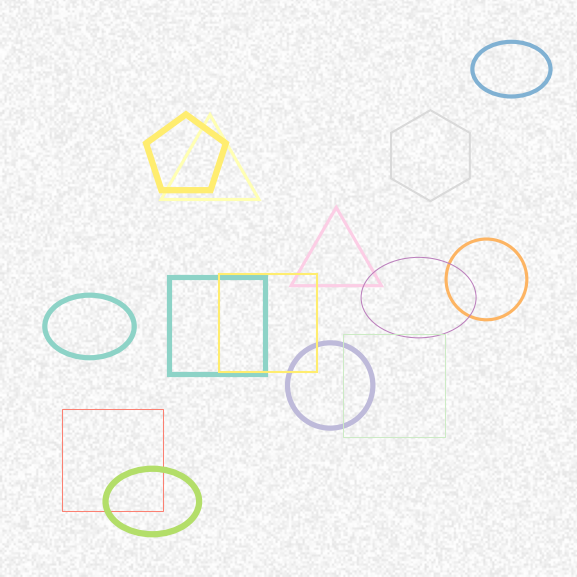[{"shape": "oval", "thickness": 2.5, "radius": 0.39, "center": [0.155, 0.434]}, {"shape": "square", "thickness": 2.5, "radius": 0.42, "center": [0.376, 0.436]}, {"shape": "triangle", "thickness": 1.5, "radius": 0.49, "center": [0.364, 0.703]}, {"shape": "circle", "thickness": 2.5, "radius": 0.37, "center": [0.572, 0.332]}, {"shape": "square", "thickness": 0.5, "radius": 0.44, "center": [0.195, 0.203]}, {"shape": "oval", "thickness": 2, "radius": 0.34, "center": [0.886, 0.879]}, {"shape": "circle", "thickness": 1.5, "radius": 0.35, "center": [0.842, 0.515]}, {"shape": "oval", "thickness": 3, "radius": 0.41, "center": [0.264, 0.131]}, {"shape": "triangle", "thickness": 1.5, "radius": 0.45, "center": [0.582, 0.55]}, {"shape": "hexagon", "thickness": 1, "radius": 0.39, "center": [0.745, 0.73]}, {"shape": "oval", "thickness": 0.5, "radius": 0.5, "center": [0.725, 0.484]}, {"shape": "square", "thickness": 0.5, "radius": 0.44, "center": [0.682, 0.332]}, {"shape": "pentagon", "thickness": 3, "radius": 0.36, "center": [0.322, 0.729]}, {"shape": "square", "thickness": 1, "radius": 0.43, "center": [0.464, 0.439]}]